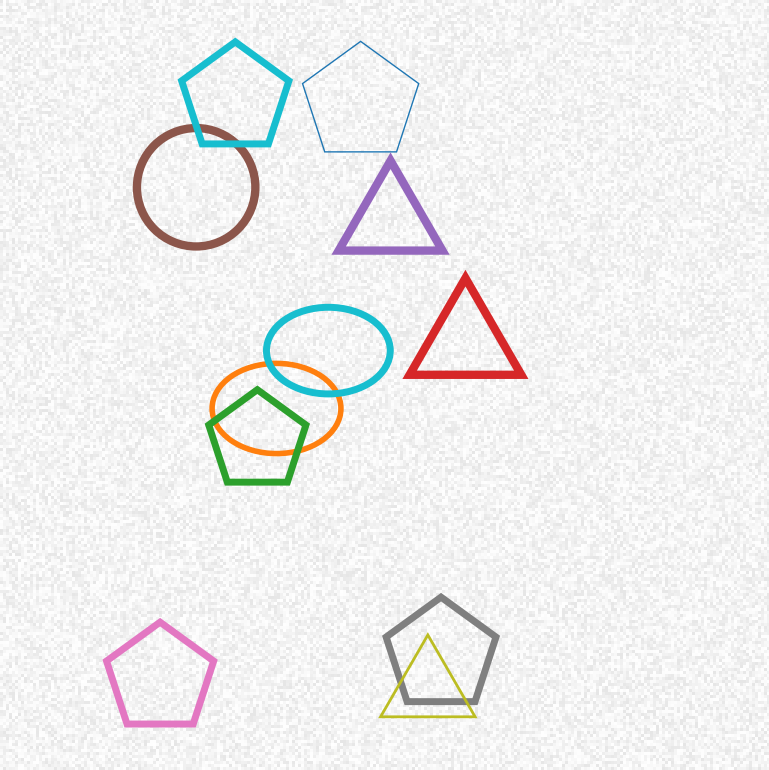[{"shape": "pentagon", "thickness": 0.5, "radius": 0.4, "center": [0.468, 0.867]}, {"shape": "oval", "thickness": 2, "radius": 0.42, "center": [0.359, 0.469]}, {"shape": "pentagon", "thickness": 2.5, "radius": 0.33, "center": [0.334, 0.428]}, {"shape": "triangle", "thickness": 3, "radius": 0.42, "center": [0.604, 0.555]}, {"shape": "triangle", "thickness": 3, "radius": 0.39, "center": [0.507, 0.713]}, {"shape": "circle", "thickness": 3, "radius": 0.38, "center": [0.255, 0.757]}, {"shape": "pentagon", "thickness": 2.5, "radius": 0.37, "center": [0.208, 0.119]}, {"shape": "pentagon", "thickness": 2.5, "radius": 0.38, "center": [0.573, 0.149]}, {"shape": "triangle", "thickness": 1, "radius": 0.35, "center": [0.556, 0.105]}, {"shape": "oval", "thickness": 2.5, "radius": 0.4, "center": [0.426, 0.545]}, {"shape": "pentagon", "thickness": 2.5, "radius": 0.37, "center": [0.306, 0.872]}]